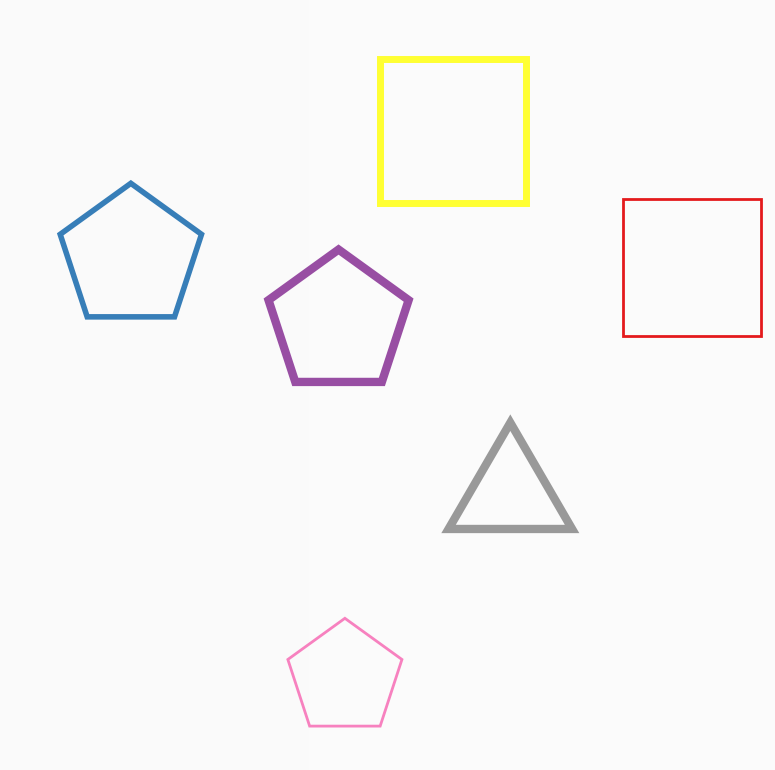[{"shape": "square", "thickness": 1, "radius": 0.45, "center": [0.893, 0.653]}, {"shape": "pentagon", "thickness": 2, "radius": 0.48, "center": [0.169, 0.666]}, {"shape": "pentagon", "thickness": 3, "radius": 0.48, "center": [0.437, 0.581]}, {"shape": "square", "thickness": 2.5, "radius": 0.47, "center": [0.584, 0.83]}, {"shape": "pentagon", "thickness": 1, "radius": 0.39, "center": [0.445, 0.12]}, {"shape": "triangle", "thickness": 3, "radius": 0.46, "center": [0.658, 0.359]}]